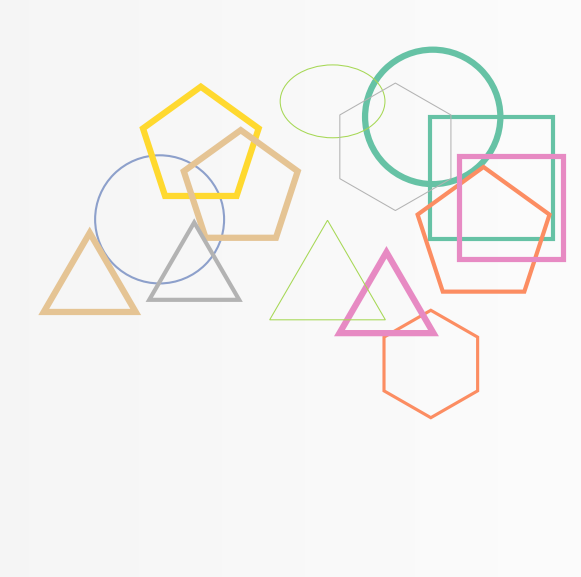[{"shape": "square", "thickness": 2, "radius": 0.53, "center": [0.846, 0.691]}, {"shape": "circle", "thickness": 3, "radius": 0.58, "center": [0.744, 0.797]}, {"shape": "pentagon", "thickness": 2, "radius": 0.6, "center": [0.832, 0.591]}, {"shape": "hexagon", "thickness": 1.5, "radius": 0.46, "center": [0.741, 0.369]}, {"shape": "circle", "thickness": 1, "radius": 0.55, "center": [0.275, 0.619]}, {"shape": "square", "thickness": 2.5, "radius": 0.45, "center": [0.878, 0.64]}, {"shape": "triangle", "thickness": 3, "radius": 0.47, "center": [0.665, 0.469]}, {"shape": "oval", "thickness": 0.5, "radius": 0.45, "center": [0.572, 0.824]}, {"shape": "triangle", "thickness": 0.5, "radius": 0.57, "center": [0.563, 0.503]}, {"shape": "pentagon", "thickness": 3, "radius": 0.52, "center": [0.345, 0.744]}, {"shape": "pentagon", "thickness": 3, "radius": 0.52, "center": [0.414, 0.671]}, {"shape": "triangle", "thickness": 3, "radius": 0.46, "center": [0.154, 0.505]}, {"shape": "hexagon", "thickness": 0.5, "radius": 0.55, "center": [0.68, 0.745]}, {"shape": "triangle", "thickness": 2, "radius": 0.45, "center": [0.334, 0.525]}]